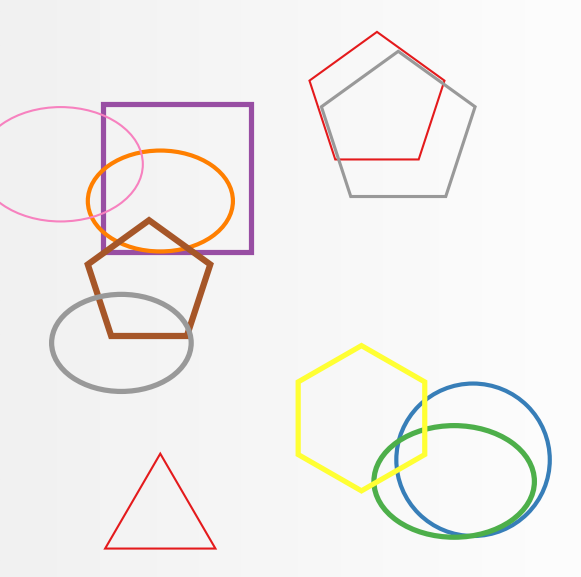[{"shape": "pentagon", "thickness": 1, "radius": 0.61, "center": [0.649, 0.822]}, {"shape": "triangle", "thickness": 1, "radius": 0.55, "center": [0.276, 0.104]}, {"shape": "circle", "thickness": 2, "radius": 0.66, "center": [0.814, 0.203]}, {"shape": "oval", "thickness": 2.5, "radius": 0.69, "center": [0.781, 0.166]}, {"shape": "square", "thickness": 2.5, "radius": 0.64, "center": [0.305, 0.691]}, {"shape": "oval", "thickness": 2, "radius": 0.62, "center": [0.276, 0.651]}, {"shape": "hexagon", "thickness": 2.5, "radius": 0.63, "center": [0.622, 0.275]}, {"shape": "pentagon", "thickness": 3, "radius": 0.55, "center": [0.256, 0.507]}, {"shape": "oval", "thickness": 1, "radius": 0.71, "center": [0.104, 0.715]}, {"shape": "pentagon", "thickness": 1.5, "radius": 0.69, "center": [0.685, 0.771]}, {"shape": "oval", "thickness": 2.5, "radius": 0.6, "center": [0.209, 0.405]}]